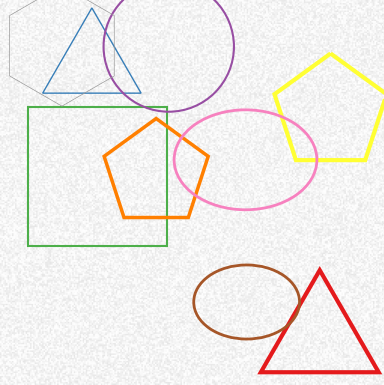[{"shape": "triangle", "thickness": 3, "radius": 0.88, "center": [0.831, 0.121]}, {"shape": "triangle", "thickness": 1, "radius": 0.74, "center": [0.239, 0.832]}, {"shape": "square", "thickness": 1.5, "radius": 0.9, "center": [0.253, 0.541]}, {"shape": "circle", "thickness": 1.5, "radius": 0.85, "center": [0.438, 0.879]}, {"shape": "pentagon", "thickness": 2.5, "radius": 0.71, "center": [0.406, 0.55]}, {"shape": "pentagon", "thickness": 3, "radius": 0.77, "center": [0.859, 0.708]}, {"shape": "oval", "thickness": 2, "radius": 0.69, "center": [0.641, 0.216]}, {"shape": "oval", "thickness": 2, "radius": 0.93, "center": [0.638, 0.585]}, {"shape": "hexagon", "thickness": 0.5, "radius": 0.78, "center": [0.161, 0.881]}]